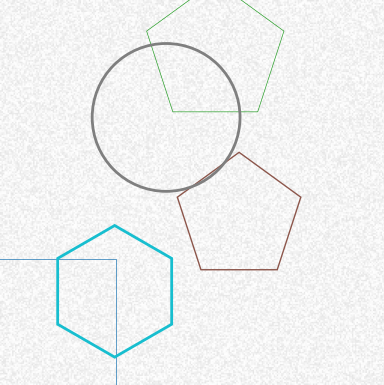[{"shape": "square", "thickness": 0.5, "radius": 0.94, "center": [0.114, 0.139]}, {"shape": "pentagon", "thickness": 0.5, "radius": 0.94, "center": [0.559, 0.861]}, {"shape": "pentagon", "thickness": 1, "radius": 0.84, "center": [0.621, 0.436]}, {"shape": "circle", "thickness": 2, "radius": 0.96, "center": [0.431, 0.695]}, {"shape": "hexagon", "thickness": 2, "radius": 0.85, "center": [0.298, 0.243]}]